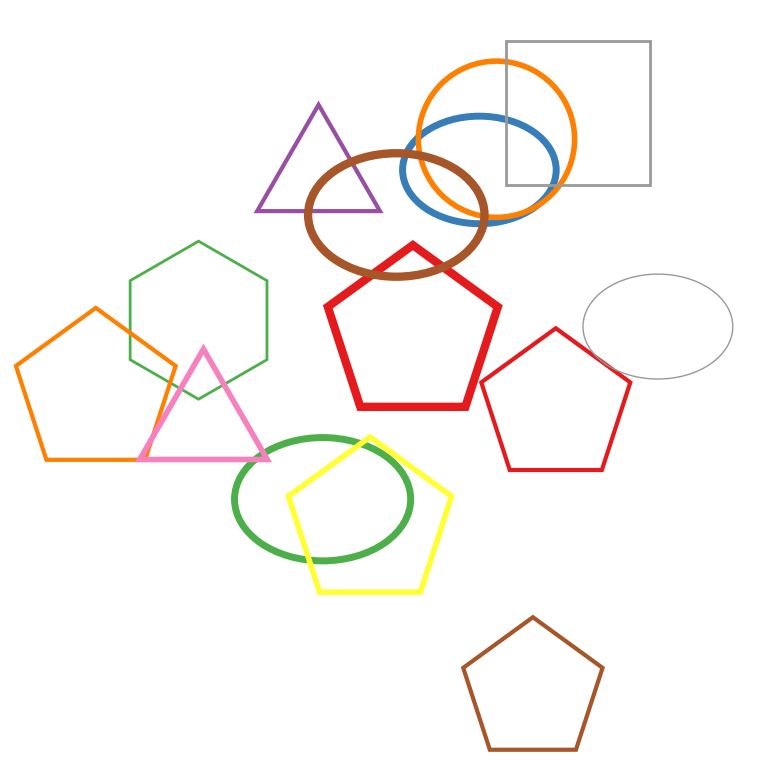[{"shape": "pentagon", "thickness": 1.5, "radius": 0.51, "center": [0.722, 0.472]}, {"shape": "pentagon", "thickness": 3, "radius": 0.58, "center": [0.536, 0.566]}, {"shape": "oval", "thickness": 2.5, "radius": 0.5, "center": [0.623, 0.779]}, {"shape": "oval", "thickness": 2.5, "radius": 0.57, "center": [0.419, 0.352]}, {"shape": "hexagon", "thickness": 1, "radius": 0.51, "center": [0.258, 0.584]}, {"shape": "triangle", "thickness": 1.5, "radius": 0.46, "center": [0.414, 0.772]}, {"shape": "pentagon", "thickness": 1.5, "radius": 0.55, "center": [0.124, 0.491]}, {"shape": "circle", "thickness": 2, "radius": 0.51, "center": [0.645, 0.819]}, {"shape": "pentagon", "thickness": 2, "radius": 0.56, "center": [0.481, 0.321]}, {"shape": "pentagon", "thickness": 1.5, "radius": 0.48, "center": [0.692, 0.103]}, {"shape": "oval", "thickness": 3, "radius": 0.57, "center": [0.515, 0.721]}, {"shape": "triangle", "thickness": 2, "radius": 0.48, "center": [0.264, 0.451]}, {"shape": "oval", "thickness": 0.5, "radius": 0.49, "center": [0.854, 0.576]}, {"shape": "square", "thickness": 1, "radius": 0.47, "center": [0.751, 0.853]}]